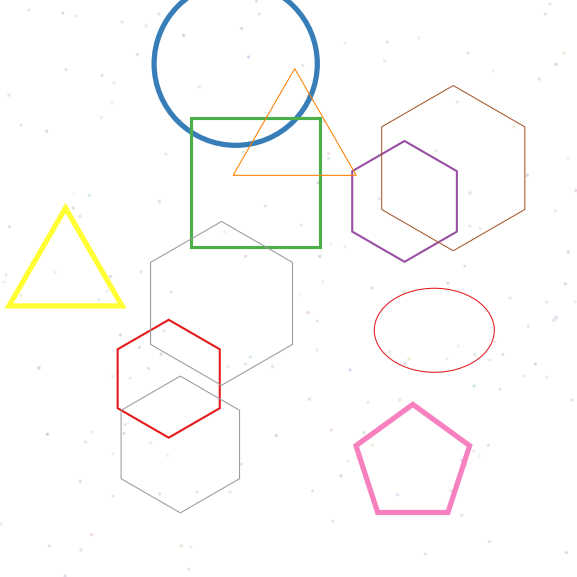[{"shape": "hexagon", "thickness": 1, "radius": 0.51, "center": [0.292, 0.343]}, {"shape": "oval", "thickness": 0.5, "radius": 0.52, "center": [0.752, 0.427]}, {"shape": "circle", "thickness": 2.5, "radius": 0.71, "center": [0.408, 0.889]}, {"shape": "square", "thickness": 1.5, "radius": 0.56, "center": [0.442, 0.684]}, {"shape": "hexagon", "thickness": 1, "radius": 0.52, "center": [0.701, 0.65]}, {"shape": "triangle", "thickness": 0.5, "radius": 0.62, "center": [0.51, 0.757]}, {"shape": "triangle", "thickness": 2.5, "radius": 0.57, "center": [0.113, 0.526]}, {"shape": "hexagon", "thickness": 0.5, "radius": 0.72, "center": [0.785, 0.708]}, {"shape": "pentagon", "thickness": 2.5, "radius": 0.52, "center": [0.715, 0.195]}, {"shape": "hexagon", "thickness": 0.5, "radius": 0.71, "center": [0.384, 0.474]}, {"shape": "hexagon", "thickness": 0.5, "radius": 0.59, "center": [0.312, 0.229]}]